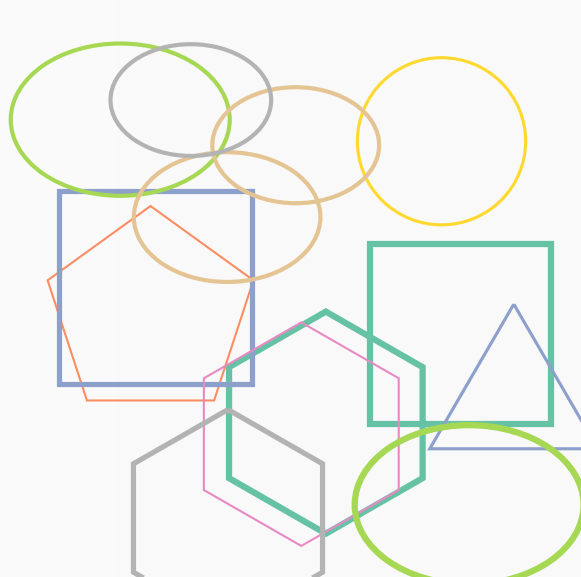[{"shape": "square", "thickness": 3, "radius": 0.78, "center": [0.792, 0.42]}, {"shape": "hexagon", "thickness": 3, "radius": 0.96, "center": [0.561, 0.267]}, {"shape": "pentagon", "thickness": 1, "radius": 0.93, "center": [0.259, 0.456]}, {"shape": "square", "thickness": 2.5, "radius": 0.83, "center": [0.268, 0.502]}, {"shape": "triangle", "thickness": 1.5, "radius": 0.83, "center": [0.884, 0.305]}, {"shape": "hexagon", "thickness": 1, "radius": 0.97, "center": [0.518, 0.247]}, {"shape": "oval", "thickness": 3, "radius": 0.98, "center": [0.807, 0.125]}, {"shape": "oval", "thickness": 2, "radius": 0.94, "center": [0.207, 0.792]}, {"shape": "circle", "thickness": 1.5, "radius": 0.72, "center": [0.76, 0.754]}, {"shape": "oval", "thickness": 2, "radius": 0.8, "center": [0.391, 0.623]}, {"shape": "oval", "thickness": 2, "radius": 0.72, "center": [0.509, 0.748]}, {"shape": "hexagon", "thickness": 2.5, "radius": 0.94, "center": [0.392, 0.102]}, {"shape": "oval", "thickness": 2, "radius": 0.69, "center": [0.328, 0.826]}]